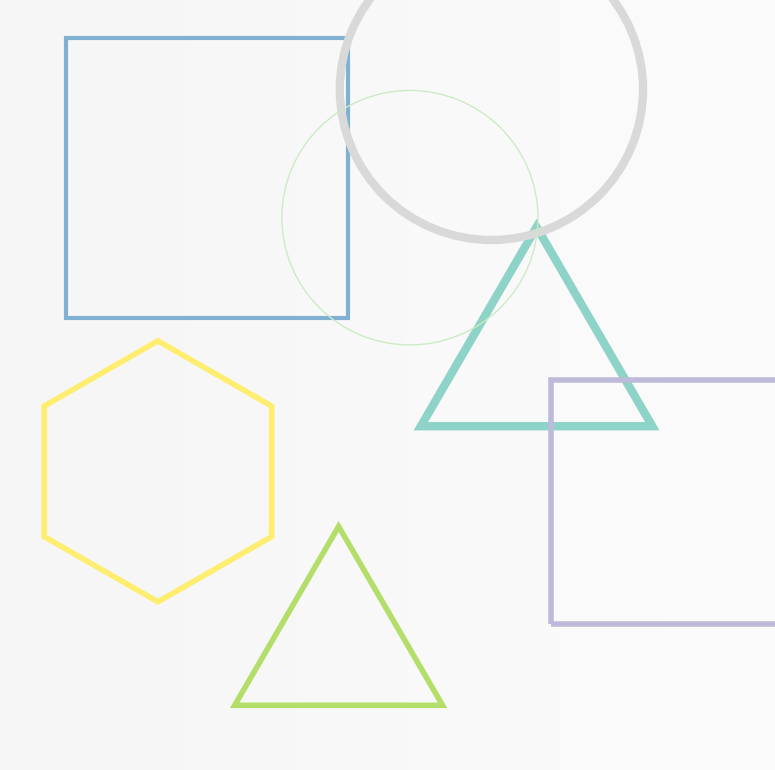[{"shape": "triangle", "thickness": 3, "radius": 0.86, "center": [0.692, 0.533]}, {"shape": "square", "thickness": 2, "radius": 0.79, "center": [0.869, 0.348]}, {"shape": "square", "thickness": 1.5, "radius": 0.91, "center": [0.267, 0.769]}, {"shape": "triangle", "thickness": 2, "radius": 0.77, "center": [0.437, 0.161]}, {"shape": "circle", "thickness": 3, "radius": 0.98, "center": [0.634, 0.884]}, {"shape": "circle", "thickness": 0.5, "radius": 0.83, "center": [0.529, 0.717]}, {"shape": "hexagon", "thickness": 2, "radius": 0.85, "center": [0.204, 0.388]}]